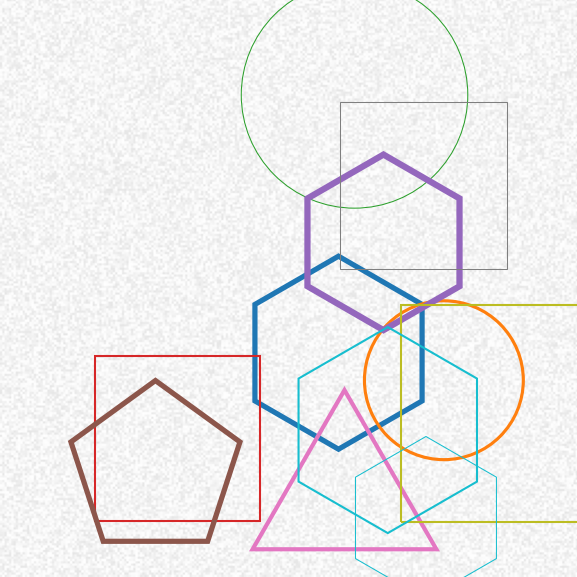[{"shape": "hexagon", "thickness": 2.5, "radius": 0.84, "center": [0.586, 0.388]}, {"shape": "circle", "thickness": 1.5, "radius": 0.69, "center": [0.769, 0.341]}, {"shape": "circle", "thickness": 0.5, "radius": 0.98, "center": [0.614, 0.835]}, {"shape": "square", "thickness": 1, "radius": 0.72, "center": [0.307, 0.24]}, {"shape": "hexagon", "thickness": 3, "radius": 0.76, "center": [0.664, 0.579]}, {"shape": "pentagon", "thickness": 2.5, "radius": 0.77, "center": [0.269, 0.186]}, {"shape": "triangle", "thickness": 2, "radius": 0.92, "center": [0.597, 0.14]}, {"shape": "square", "thickness": 0.5, "radius": 0.72, "center": [0.733, 0.678]}, {"shape": "square", "thickness": 1, "radius": 0.94, "center": [0.882, 0.283]}, {"shape": "hexagon", "thickness": 1, "radius": 0.89, "center": [0.671, 0.254]}, {"shape": "hexagon", "thickness": 0.5, "radius": 0.7, "center": [0.738, 0.102]}]